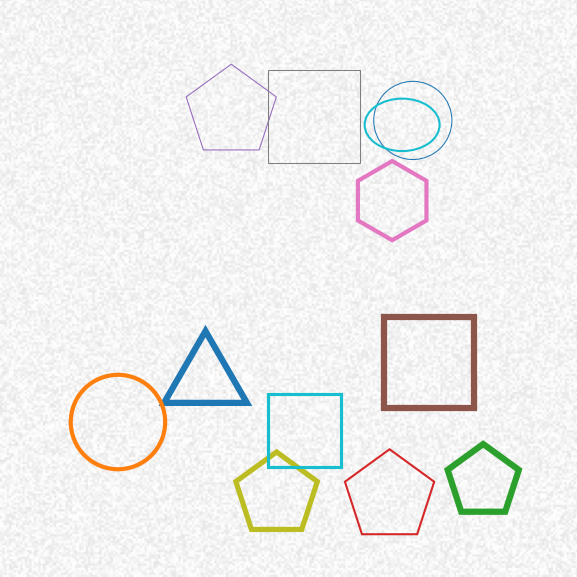[{"shape": "circle", "thickness": 0.5, "radius": 0.34, "center": [0.715, 0.791]}, {"shape": "triangle", "thickness": 3, "radius": 0.41, "center": [0.356, 0.343]}, {"shape": "circle", "thickness": 2, "radius": 0.41, "center": [0.204, 0.268]}, {"shape": "pentagon", "thickness": 3, "radius": 0.32, "center": [0.837, 0.165]}, {"shape": "pentagon", "thickness": 1, "radius": 0.41, "center": [0.675, 0.14]}, {"shape": "pentagon", "thickness": 0.5, "radius": 0.41, "center": [0.4, 0.806]}, {"shape": "square", "thickness": 3, "radius": 0.39, "center": [0.742, 0.371]}, {"shape": "hexagon", "thickness": 2, "radius": 0.34, "center": [0.679, 0.652]}, {"shape": "square", "thickness": 0.5, "radius": 0.4, "center": [0.543, 0.797]}, {"shape": "pentagon", "thickness": 2.5, "radius": 0.37, "center": [0.479, 0.142]}, {"shape": "oval", "thickness": 1, "radius": 0.32, "center": [0.696, 0.783]}, {"shape": "square", "thickness": 1.5, "radius": 0.31, "center": [0.527, 0.254]}]